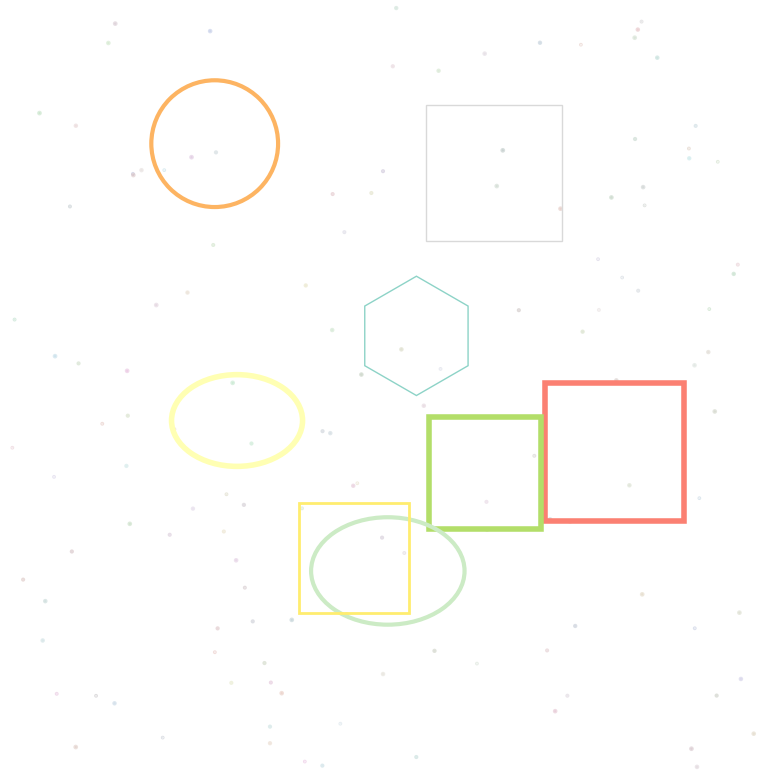[{"shape": "hexagon", "thickness": 0.5, "radius": 0.39, "center": [0.541, 0.564]}, {"shape": "oval", "thickness": 2, "radius": 0.43, "center": [0.308, 0.454]}, {"shape": "square", "thickness": 2, "radius": 0.45, "center": [0.798, 0.413]}, {"shape": "circle", "thickness": 1.5, "radius": 0.41, "center": [0.279, 0.813]}, {"shape": "square", "thickness": 2, "radius": 0.36, "center": [0.63, 0.386]}, {"shape": "square", "thickness": 0.5, "radius": 0.44, "center": [0.641, 0.775]}, {"shape": "oval", "thickness": 1.5, "radius": 0.5, "center": [0.504, 0.258]}, {"shape": "square", "thickness": 1, "radius": 0.36, "center": [0.459, 0.275]}]